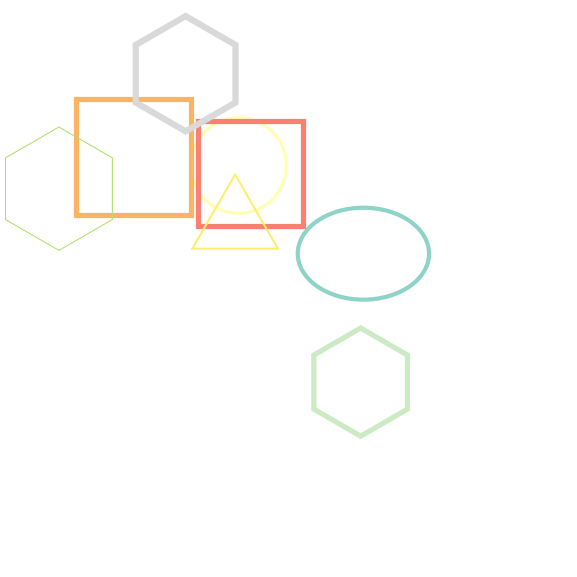[{"shape": "oval", "thickness": 2, "radius": 0.57, "center": [0.629, 0.56]}, {"shape": "circle", "thickness": 1.5, "radius": 0.41, "center": [0.413, 0.712]}, {"shape": "square", "thickness": 2.5, "radius": 0.45, "center": [0.434, 0.698]}, {"shape": "square", "thickness": 2.5, "radius": 0.5, "center": [0.231, 0.727]}, {"shape": "hexagon", "thickness": 0.5, "radius": 0.53, "center": [0.102, 0.672]}, {"shape": "hexagon", "thickness": 3, "radius": 0.5, "center": [0.321, 0.871]}, {"shape": "hexagon", "thickness": 2.5, "radius": 0.47, "center": [0.625, 0.337]}, {"shape": "triangle", "thickness": 1, "radius": 0.43, "center": [0.407, 0.611]}]